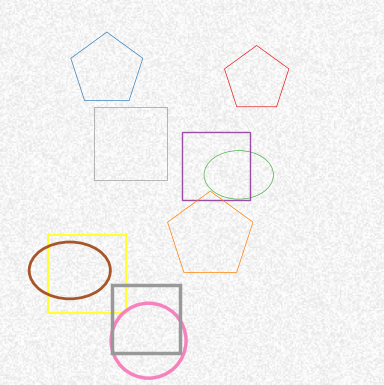[{"shape": "pentagon", "thickness": 0.5, "radius": 0.44, "center": [0.667, 0.794]}, {"shape": "pentagon", "thickness": 0.5, "radius": 0.49, "center": [0.277, 0.818]}, {"shape": "oval", "thickness": 0.5, "radius": 0.45, "center": [0.62, 0.546]}, {"shape": "square", "thickness": 1, "radius": 0.44, "center": [0.561, 0.569]}, {"shape": "pentagon", "thickness": 0.5, "radius": 0.58, "center": [0.546, 0.387]}, {"shape": "square", "thickness": 1.5, "radius": 0.51, "center": [0.225, 0.289]}, {"shape": "oval", "thickness": 2, "radius": 0.53, "center": [0.181, 0.298]}, {"shape": "circle", "thickness": 2.5, "radius": 0.49, "center": [0.386, 0.115]}, {"shape": "square", "thickness": 2.5, "radius": 0.44, "center": [0.379, 0.171]}, {"shape": "square", "thickness": 0.5, "radius": 0.47, "center": [0.339, 0.627]}]